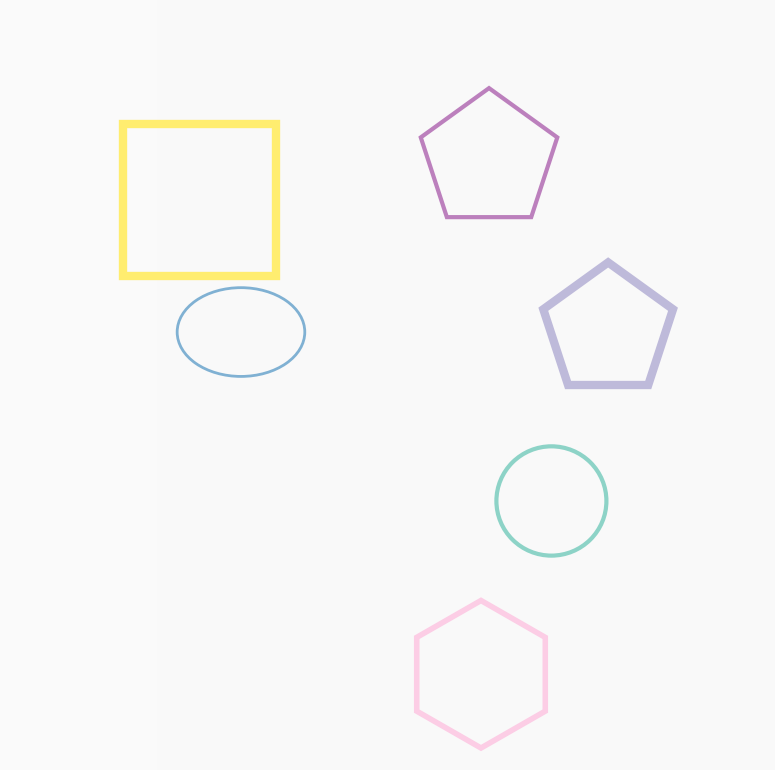[{"shape": "circle", "thickness": 1.5, "radius": 0.35, "center": [0.711, 0.349]}, {"shape": "pentagon", "thickness": 3, "radius": 0.44, "center": [0.785, 0.571]}, {"shape": "oval", "thickness": 1, "radius": 0.41, "center": [0.311, 0.569]}, {"shape": "hexagon", "thickness": 2, "radius": 0.48, "center": [0.621, 0.124]}, {"shape": "pentagon", "thickness": 1.5, "radius": 0.46, "center": [0.631, 0.793]}, {"shape": "square", "thickness": 3, "radius": 0.49, "center": [0.258, 0.74]}]